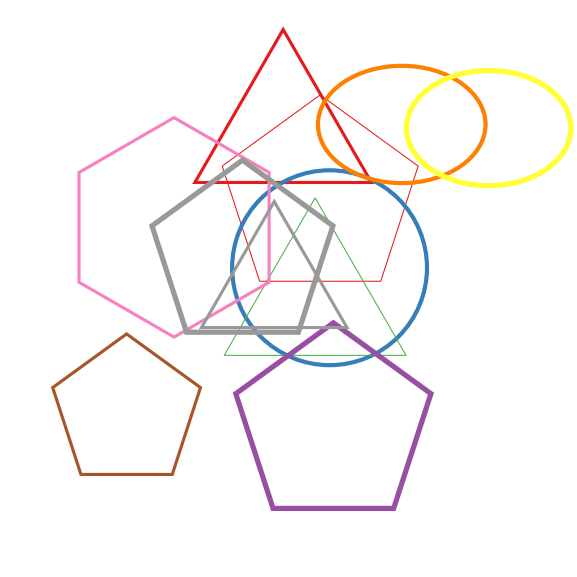[{"shape": "pentagon", "thickness": 0.5, "radius": 0.89, "center": [0.554, 0.656]}, {"shape": "triangle", "thickness": 1.5, "radius": 0.88, "center": [0.49, 0.771]}, {"shape": "circle", "thickness": 2, "radius": 0.84, "center": [0.571, 0.536]}, {"shape": "triangle", "thickness": 0.5, "radius": 0.91, "center": [0.546, 0.475]}, {"shape": "pentagon", "thickness": 2.5, "radius": 0.89, "center": [0.577, 0.263]}, {"shape": "oval", "thickness": 2, "radius": 0.73, "center": [0.696, 0.784]}, {"shape": "oval", "thickness": 2.5, "radius": 0.71, "center": [0.846, 0.777]}, {"shape": "pentagon", "thickness": 1.5, "radius": 0.67, "center": [0.219, 0.286]}, {"shape": "hexagon", "thickness": 1.5, "radius": 0.95, "center": [0.301, 0.605]}, {"shape": "triangle", "thickness": 1.5, "radius": 0.73, "center": [0.475, 0.505]}, {"shape": "pentagon", "thickness": 2.5, "radius": 0.82, "center": [0.42, 0.557]}]